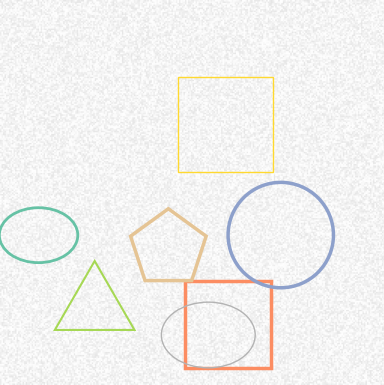[{"shape": "oval", "thickness": 2, "radius": 0.51, "center": [0.1, 0.389]}, {"shape": "square", "thickness": 2.5, "radius": 0.56, "center": [0.592, 0.157]}, {"shape": "circle", "thickness": 2.5, "radius": 0.68, "center": [0.729, 0.389]}, {"shape": "triangle", "thickness": 1.5, "radius": 0.6, "center": [0.246, 0.203]}, {"shape": "square", "thickness": 1, "radius": 0.62, "center": [0.585, 0.676]}, {"shape": "pentagon", "thickness": 2.5, "radius": 0.52, "center": [0.437, 0.355]}, {"shape": "oval", "thickness": 1, "radius": 0.61, "center": [0.541, 0.13]}]